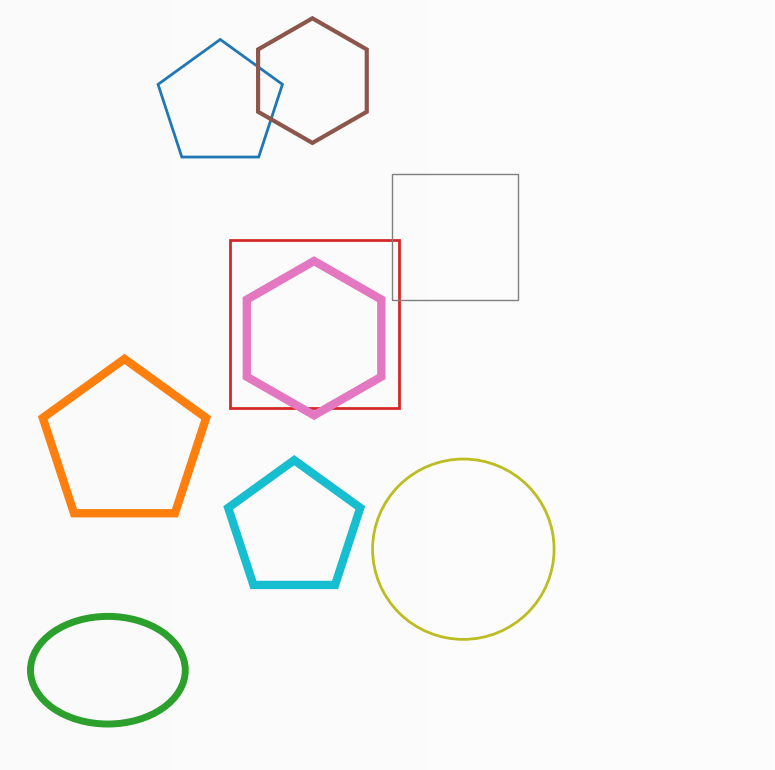[{"shape": "pentagon", "thickness": 1, "radius": 0.42, "center": [0.284, 0.864]}, {"shape": "pentagon", "thickness": 3, "radius": 0.55, "center": [0.161, 0.423]}, {"shape": "oval", "thickness": 2.5, "radius": 0.5, "center": [0.139, 0.13]}, {"shape": "square", "thickness": 1, "radius": 0.55, "center": [0.405, 0.579]}, {"shape": "hexagon", "thickness": 1.5, "radius": 0.4, "center": [0.403, 0.895]}, {"shape": "hexagon", "thickness": 3, "radius": 0.5, "center": [0.405, 0.561]}, {"shape": "square", "thickness": 0.5, "radius": 0.41, "center": [0.587, 0.693]}, {"shape": "circle", "thickness": 1, "radius": 0.59, "center": [0.598, 0.287]}, {"shape": "pentagon", "thickness": 3, "radius": 0.45, "center": [0.38, 0.313]}]